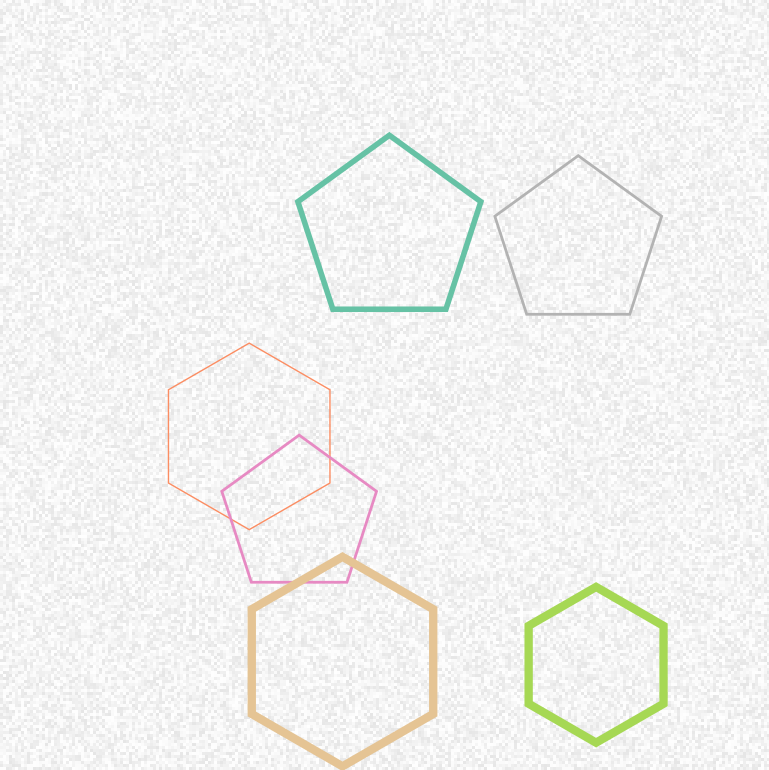[{"shape": "pentagon", "thickness": 2, "radius": 0.62, "center": [0.506, 0.699]}, {"shape": "hexagon", "thickness": 0.5, "radius": 0.61, "center": [0.324, 0.433]}, {"shape": "pentagon", "thickness": 1, "radius": 0.53, "center": [0.389, 0.329]}, {"shape": "hexagon", "thickness": 3, "radius": 0.51, "center": [0.774, 0.137]}, {"shape": "hexagon", "thickness": 3, "radius": 0.68, "center": [0.445, 0.141]}, {"shape": "pentagon", "thickness": 1, "radius": 0.57, "center": [0.751, 0.684]}]